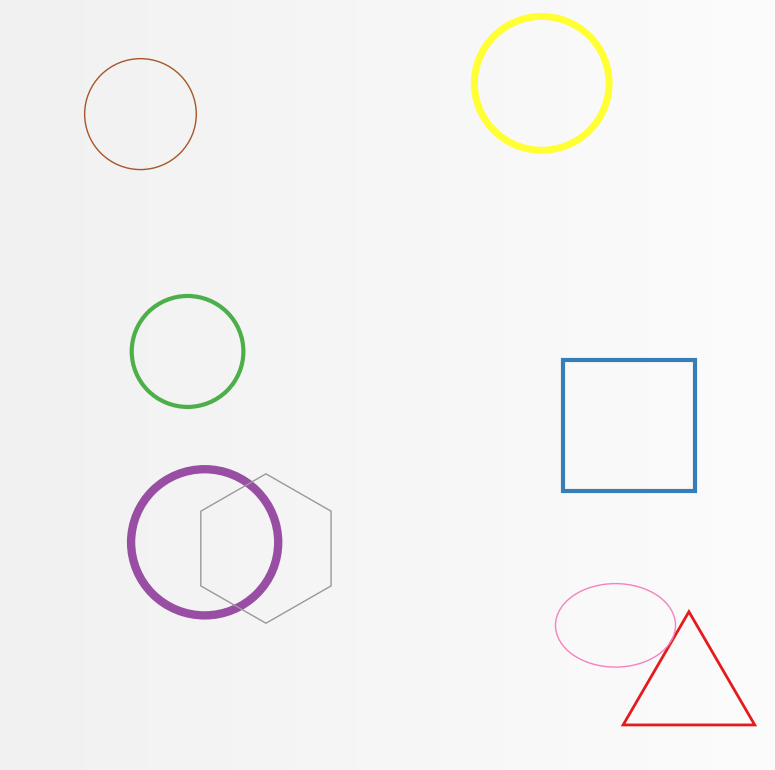[{"shape": "triangle", "thickness": 1, "radius": 0.49, "center": [0.889, 0.108]}, {"shape": "square", "thickness": 1.5, "radius": 0.43, "center": [0.812, 0.447]}, {"shape": "circle", "thickness": 1.5, "radius": 0.36, "center": [0.242, 0.544]}, {"shape": "circle", "thickness": 3, "radius": 0.47, "center": [0.264, 0.296]}, {"shape": "circle", "thickness": 2.5, "radius": 0.43, "center": [0.699, 0.892]}, {"shape": "circle", "thickness": 0.5, "radius": 0.36, "center": [0.181, 0.852]}, {"shape": "oval", "thickness": 0.5, "radius": 0.39, "center": [0.794, 0.188]}, {"shape": "hexagon", "thickness": 0.5, "radius": 0.49, "center": [0.343, 0.288]}]